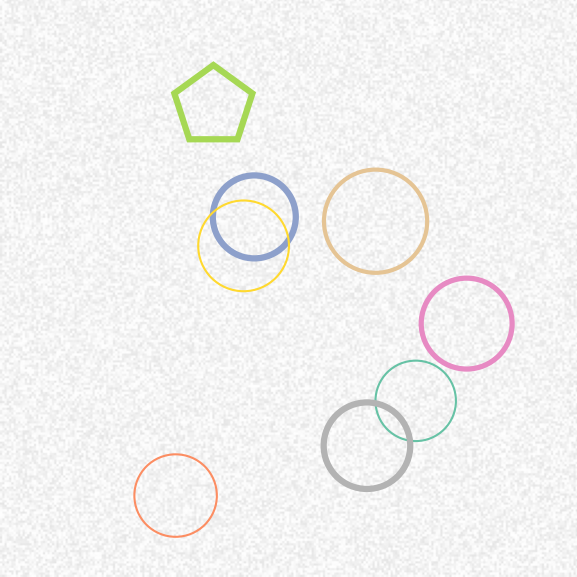[{"shape": "circle", "thickness": 1, "radius": 0.35, "center": [0.72, 0.305]}, {"shape": "circle", "thickness": 1, "radius": 0.36, "center": [0.304, 0.141]}, {"shape": "circle", "thickness": 3, "radius": 0.36, "center": [0.44, 0.624]}, {"shape": "circle", "thickness": 2.5, "radius": 0.39, "center": [0.808, 0.439]}, {"shape": "pentagon", "thickness": 3, "radius": 0.36, "center": [0.37, 0.815]}, {"shape": "circle", "thickness": 1, "radius": 0.39, "center": [0.422, 0.573]}, {"shape": "circle", "thickness": 2, "radius": 0.45, "center": [0.65, 0.616]}, {"shape": "circle", "thickness": 3, "radius": 0.37, "center": [0.635, 0.227]}]